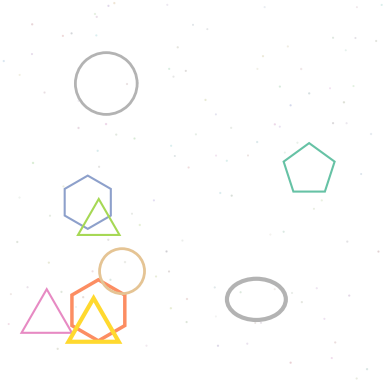[{"shape": "pentagon", "thickness": 1.5, "radius": 0.35, "center": [0.803, 0.559]}, {"shape": "hexagon", "thickness": 2.5, "radius": 0.4, "center": [0.256, 0.194]}, {"shape": "hexagon", "thickness": 1.5, "radius": 0.35, "center": [0.228, 0.475]}, {"shape": "triangle", "thickness": 1.5, "radius": 0.38, "center": [0.121, 0.173]}, {"shape": "triangle", "thickness": 1.5, "radius": 0.31, "center": [0.256, 0.421]}, {"shape": "triangle", "thickness": 3, "radius": 0.38, "center": [0.243, 0.15]}, {"shape": "circle", "thickness": 2, "radius": 0.29, "center": [0.317, 0.296]}, {"shape": "circle", "thickness": 2, "radius": 0.4, "center": [0.276, 0.783]}, {"shape": "oval", "thickness": 3, "radius": 0.38, "center": [0.666, 0.222]}]